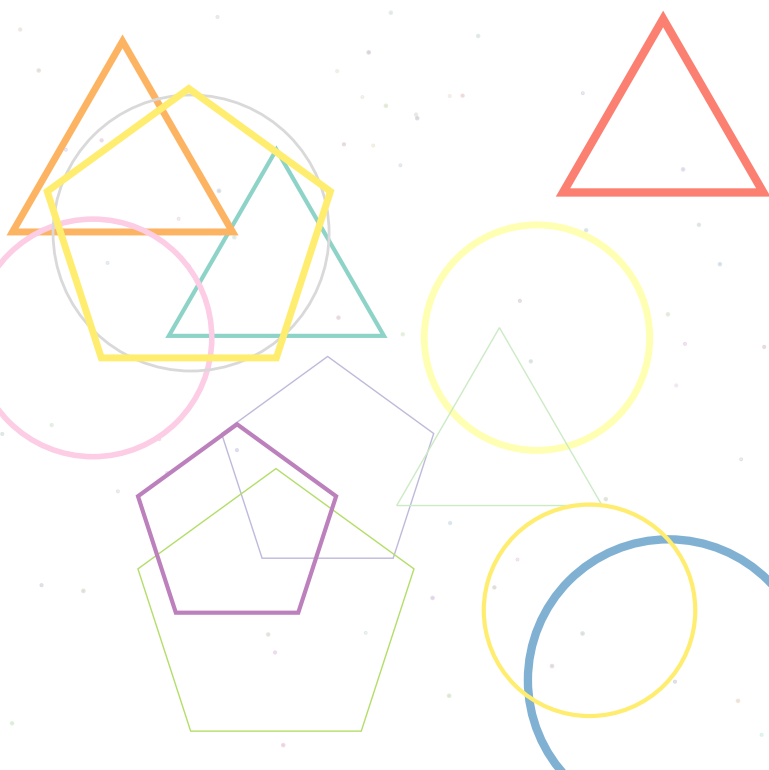[{"shape": "triangle", "thickness": 1.5, "radius": 0.81, "center": [0.359, 0.644]}, {"shape": "circle", "thickness": 2.5, "radius": 0.73, "center": [0.697, 0.561]}, {"shape": "pentagon", "thickness": 0.5, "radius": 0.72, "center": [0.426, 0.392]}, {"shape": "triangle", "thickness": 3, "radius": 0.75, "center": [0.861, 0.825]}, {"shape": "circle", "thickness": 3, "radius": 0.91, "center": [0.868, 0.117]}, {"shape": "triangle", "thickness": 2.5, "radius": 0.83, "center": [0.159, 0.781]}, {"shape": "pentagon", "thickness": 0.5, "radius": 0.94, "center": [0.358, 0.203]}, {"shape": "circle", "thickness": 2, "radius": 0.77, "center": [0.121, 0.561]}, {"shape": "circle", "thickness": 1, "radius": 0.9, "center": [0.248, 0.697]}, {"shape": "pentagon", "thickness": 1.5, "radius": 0.68, "center": [0.308, 0.314]}, {"shape": "triangle", "thickness": 0.5, "radius": 0.77, "center": [0.649, 0.42]}, {"shape": "circle", "thickness": 1.5, "radius": 0.69, "center": [0.766, 0.207]}, {"shape": "pentagon", "thickness": 2.5, "radius": 0.97, "center": [0.245, 0.692]}]